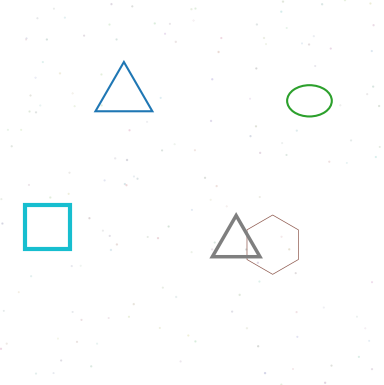[{"shape": "triangle", "thickness": 1.5, "radius": 0.43, "center": [0.322, 0.754]}, {"shape": "oval", "thickness": 1.5, "radius": 0.29, "center": [0.804, 0.738]}, {"shape": "hexagon", "thickness": 0.5, "radius": 0.39, "center": [0.708, 0.364]}, {"shape": "triangle", "thickness": 2.5, "radius": 0.36, "center": [0.613, 0.369]}, {"shape": "square", "thickness": 3, "radius": 0.29, "center": [0.124, 0.41]}]